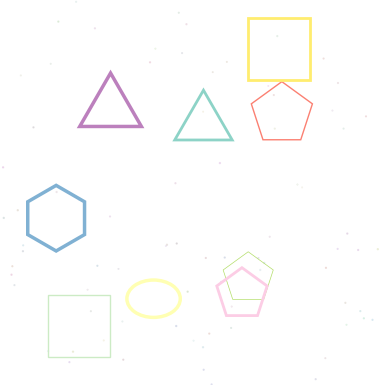[{"shape": "triangle", "thickness": 2, "radius": 0.43, "center": [0.528, 0.679]}, {"shape": "oval", "thickness": 2.5, "radius": 0.35, "center": [0.399, 0.224]}, {"shape": "pentagon", "thickness": 1, "radius": 0.42, "center": [0.732, 0.704]}, {"shape": "hexagon", "thickness": 2.5, "radius": 0.43, "center": [0.146, 0.433]}, {"shape": "pentagon", "thickness": 0.5, "radius": 0.34, "center": [0.645, 0.278]}, {"shape": "pentagon", "thickness": 2, "radius": 0.34, "center": [0.628, 0.236]}, {"shape": "triangle", "thickness": 2.5, "radius": 0.46, "center": [0.287, 0.718]}, {"shape": "square", "thickness": 1, "radius": 0.4, "center": [0.206, 0.154]}, {"shape": "square", "thickness": 2, "radius": 0.4, "center": [0.725, 0.872]}]